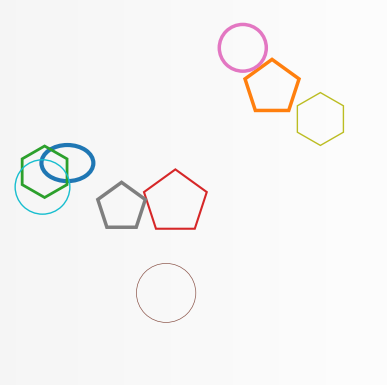[{"shape": "oval", "thickness": 3, "radius": 0.33, "center": [0.174, 0.576]}, {"shape": "pentagon", "thickness": 2.5, "radius": 0.37, "center": [0.702, 0.772]}, {"shape": "hexagon", "thickness": 2, "radius": 0.33, "center": [0.115, 0.554]}, {"shape": "pentagon", "thickness": 1.5, "radius": 0.43, "center": [0.453, 0.475]}, {"shape": "circle", "thickness": 0.5, "radius": 0.38, "center": [0.429, 0.239]}, {"shape": "circle", "thickness": 2.5, "radius": 0.3, "center": [0.627, 0.876]}, {"shape": "pentagon", "thickness": 2.5, "radius": 0.32, "center": [0.314, 0.462]}, {"shape": "hexagon", "thickness": 1, "radius": 0.34, "center": [0.827, 0.691]}, {"shape": "circle", "thickness": 1, "radius": 0.35, "center": [0.11, 0.514]}]